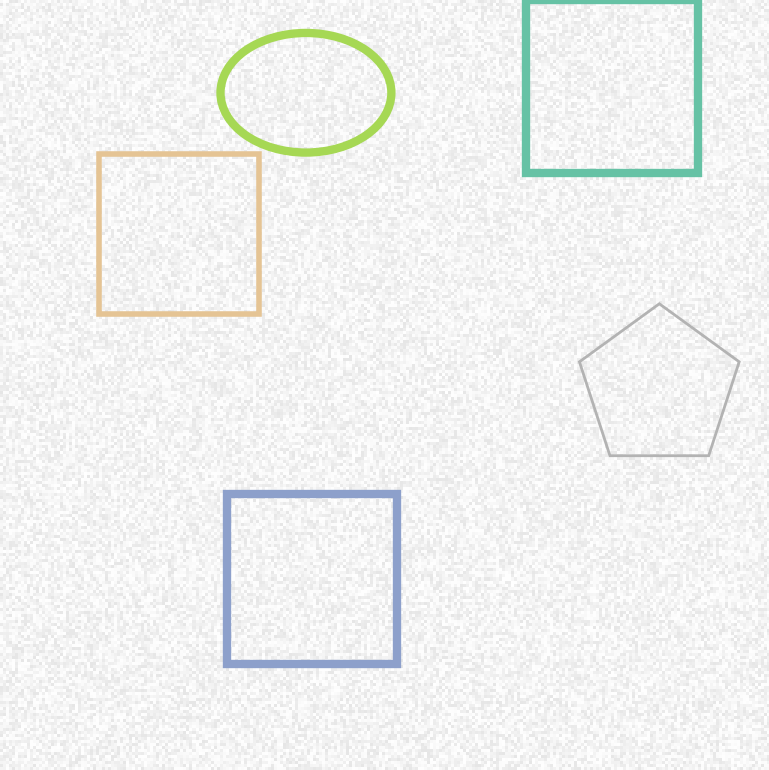[{"shape": "square", "thickness": 3, "radius": 0.56, "center": [0.794, 0.888]}, {"shape": "square", "thickness": 3, "radius": 0.55, "center": [0.405, 0.248]}, {"shape": "oval", "thickness": 3, "radius": 0.55, "center": [0.397, 0.88]}, {"shape": "square", "thickness": 2, "radius": 0.52, "center": [0.232, 0.696]}, {"shape": "pentagon", "thickness": 1, "radius": 0.55, "center": [0.856, 0.496]}]